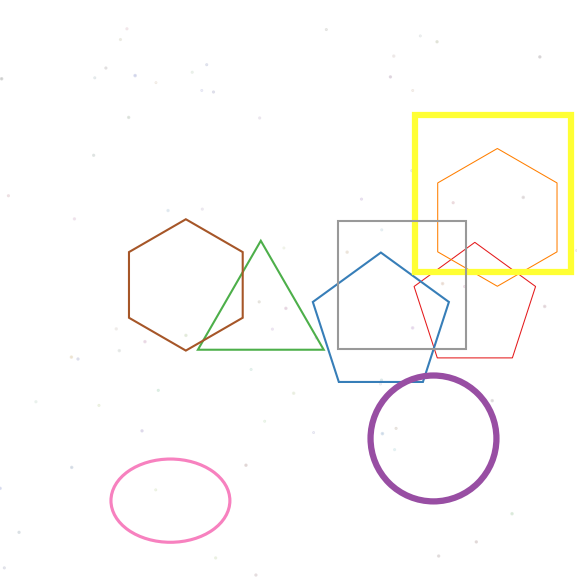[{"shape": "pentagon", "thickness": 0.5, "radius": 0.55, "center": [0.822, 0.469]}, {"shape": "pentagon", "thickness": 1, "radius": 0.62, "center": [0.66, 0.438]}, {"shape": "triangle", "thickness": 1, "radius": 0.63, "center": [0.452, 0.456]}, {"shape": "circle", "thickness": 3, "radius": 0.54, "center": [0.751, 0.24]}, {"shape": "hexagon", "thickness": 0.5, "radius": 0.6, "center": [0.861, 0.623]}, {"shape": "square", "thickness": 3, "radius": 0.68, "center": [0.854, 0.663]}, {"shape": "hexagon", "thickness": 1, "radius": 0.57, "center": [0.322, 0.506]}, {"shape": "oval", "thickness": 1.5, "radius": 0.51, "center": [0.295, 0.132]}, {"shape": "square", "thickness": 1, "radius": 0.55, "center": [0.696, 0.506]}]